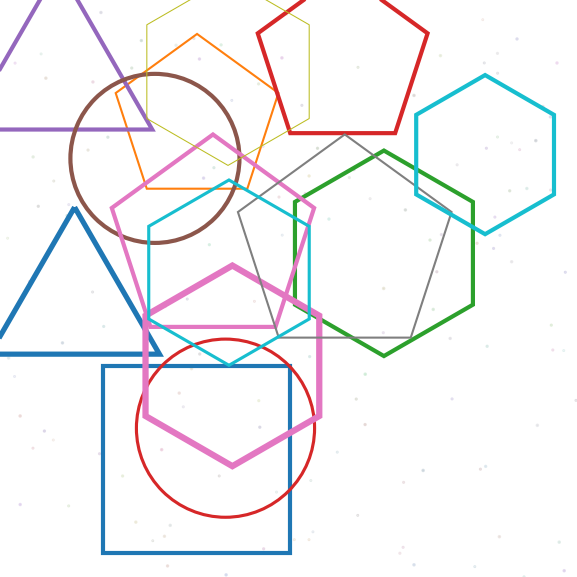[{"shape": "triangle", "thickness": 2.5, "radius": 0.85, "center": [0.129, 0.471]}, {"shape": "square", "thickness": 2, "radius": 0.81, "center": [0.34, 0.204]}, {"shape": "pentagon", "thickness": 1, "radius": 0.74, "center": [0.341, 0.792]}, {"shape": "hexagon", "thickness": 2, "radius": 0.89, "center": [0.665, 0.561]}, {"shape": "circle", "thickness": 1.5, "radius": 0.77, "center": [0.39, 0.258]}, {"shape": "pentagon", "thickness": 2, "radius": 0.77, "center": [0.593, 0.894]}, {"shape": "triangle", "thickness": 2, "radius": 0.94, "center": [0.102, 0.868]}, {"shape": "circle", "thickness": 2, "radius": 0.73, "center": [0.268, 0.725]}, {"shape": "pentagon", "thickness": 2, "radius": 0.92, "center": [0.369, 0.582]}, {"shape": "hexagon", "thickness": 3, "radius": 0.87, "center": [0.402, 0.366]}, {"shape": "pentagon", "thickness": 1, "radius": 0.97, "center": [0.597, 0.572]}, {"shape": "hexagon", "thickness": 0.5, "radius": 0.81, "center": [0.395, 0.875]}, {"shape": "hexagon", "thickness": 1.5, "radius": 0.8, "center": [0.397, 0.527]}, {"shape": "hexagon", "thickness": 2, "radius": 0.69, "center": [0.84, 0.731]}]